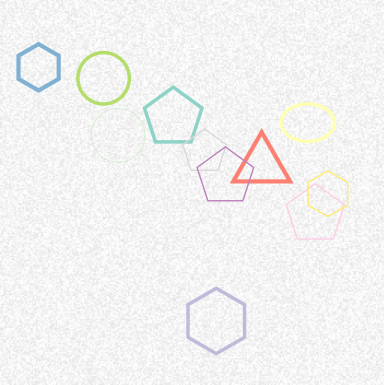[{"shape": "pentagon", "thickness": 2.5, "radius": 0.39, "center": [0.45, 0.695]}, {"shape": "oval", "thickness": 2.5, "radius": 0.35, "center": [0.799, 0.681]}, {"shape": "hexagon", "thickness": 2.5, "radius": 0.42, "center": [0.562, 0.166]}, {"shape": "triangle", "thickness": 3, "radius": 0.43, "center": [0.68, 0.571]}, {"shape": "hexagon", "thickness": 3, "radius": 0.3, "center": [0.1, 0.825]}, {"shape": "circle", "thickness": 2.5, "radius": 0.33, "center": [0.269, 0.797]}, {"shape": "pentagon", "thickness": 1, "radius": 0.4, "center": [0.819, 0.444]}, {"shape": "pentagon", "thickness": 1, "radius": 0.3, "center": [0.531, 0.606]}, {"shape": "pentagon", "thickness": 1, "radius": 0.39, "center": [0.585, 0.541]}, {"shape": "circle", "thickness": 0.5, "radius": 0.35, "center": [0.307, 0.648]}, {"shape": "hexagon", "thickness": 1, "radius": 0.3, "center": [0.852, 0.497]}]